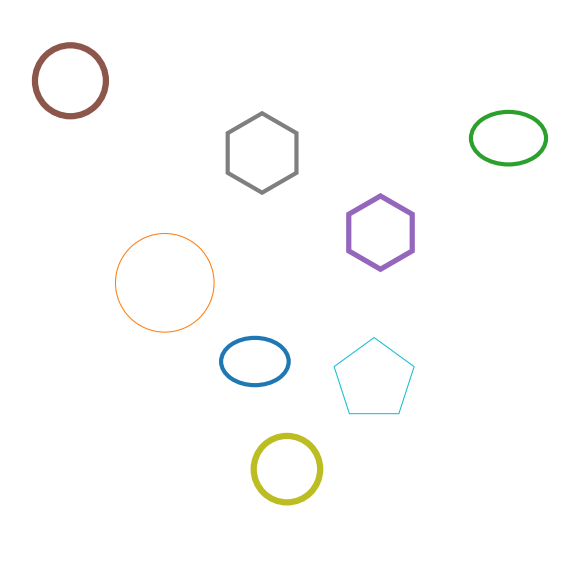[{"shape": "oval", "thickness": 2, "radius": 0.29, "center": [0.441, 0.373]}, {"shape": "circle", "thickness": 0.5, "radius": 0.43, "center": [0.285, 0.509]}, {"shape": "oval", "thickness": 2, "radius": 0.33, "center": [0.881, 0.76]}, {"shape": "hexagon", "thickness": 2.5, "radius": 0.32, "center": [0.659, 0.596]}, {"shape": "circle", "thickness": 3, "radius": 0.31, "center": [0.122, 0.859]}, {"shape": "hexagon", "thickness": 2, "radius": 0.34, "center": [0.454, 0.734]}, {"shape": "circle", "thickness": 3, "radius": 0.29, "center": [0.497, 0.187]}, {"shape": "pentagon", "thickness": 0.5, "radius": 0.36, "center": [0.648, 0.342]}]